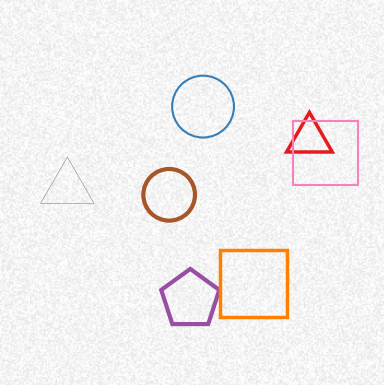[{"shape": "triangle", "thickness": 2.5, "radius": 0.34, "center": [0.804, 0.64]}, {"shape": "circle", "thickness": 1.5, "radius": 0.4, "center": [0.527, 0.723]}, {"shape": "pentagon", "thickness": 3, "radius": 0.4, "center": [0.494, 0.222]}, {"shape": "square", "thickness": 2.5, "radius": 0.43, "center": [0.659, 0.263]}, {"shape": "circle", "thickness": 3, "radius": 0.34, "center": [0.439, 0.494]}, {"shape": "square", "thickness": 1.5, "radius": 0.42, "center": [0.846, 0.603]}, {"shape": "triangle", "thickness": 0.5, "radius": 0.4, "center": [0.175, 0.512]}]